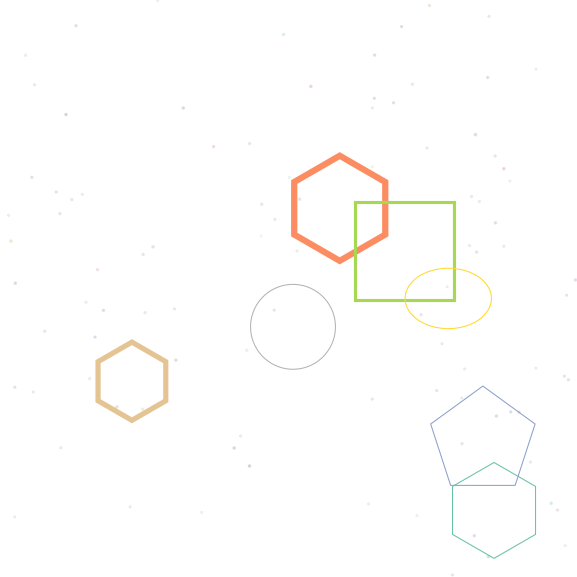[{"shape": "hexagon", "thickness": 0.5, "radius": 0.42, "center": [0.855, 0.115]}, {"shape": "hexagon", "thickness": 3, "radius": 0.46, "center": [0.588, 0.638]}, {"shape": "pentagon", "thickness": 0.5, "radius": 0.48, "center": [0.836, 0.236]}, {"shape": "square", "thickness": 1.5, "radius": 0.43, "center": [0.7, 0.564]}, {"shape": "oval", "thickness": 0.5, "radius": 0.37, "center": [0.776, 0.482]}, {"shape": "hexagon", "thickness": 2.5, "radius": 0.34, "center": [0.228, 0.339]}, {"shape": "circle", "thickness": 0.5, "radius": 0.37, "center": [0.507, 0.433]}]